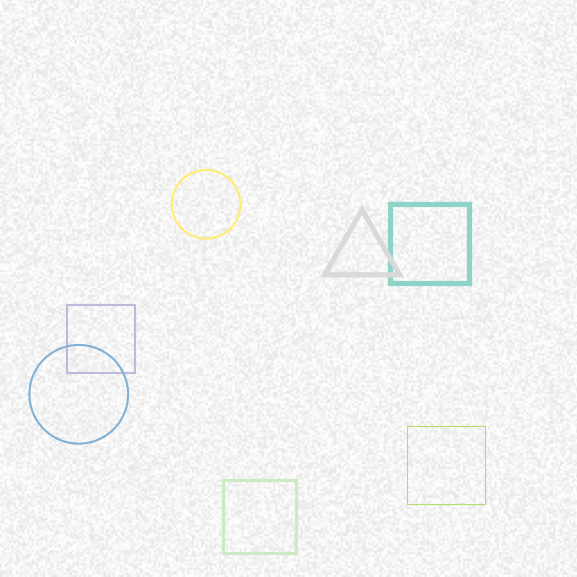[{"shape": "square", "thickness": 2.5, "radius": 0.34, "center": [0.744, 0.577]}, {"shape": "square", "thickness": 1, "radius": 0.29, "center": [0.175, 0.413]}, {"shape": "circle", "thickness": 1, "radius": 0.43, "center": [0.136, 0.316]}, {"shape": "square", "thickness": 0.5, "radius": 0.34, "center": [0.773, 0.194]}, {"shape": "triangle", "thickness": 2.5, "radius": 0.38, "center": [0.627, 0.561]}, {"shape": "square", "thickness": 1.5, "radius": 0.32, "center": [0.45, 0.105]}, {"shape": "circle", "thickness": 1, "radius": 0.3, "center": [0.357, 0.645]}]